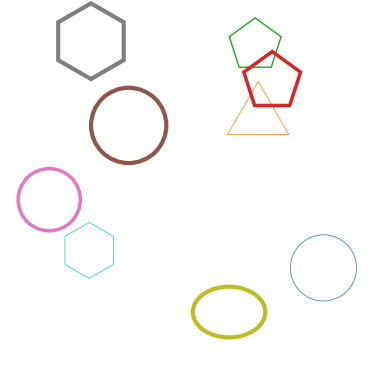[{"shape": "circle", "thickness": 0.5, "radius": 0.43, "center": [0.84, 0.304]}, {"shape": "triangle", "thickness": 0.5, "radius": 0.46, "center": [0.671, 0.696]}, {"shape": "pentagon", "thickness": 1, "radius": 0.35, "center": [0.663, 0.883]}, {"shape": "pentagon", "thickness": 2.5, "radius": 0.39, "center": [0.707, 0.789]}, {"shape": "circle", "thickness": 3, "radius": 0.49, "center": [0.334, 0.674]}, {"shape": "circle", "thickness": 2.5, "radius": 0.4, "center": [0.128, 0.481]}, {"shape": "hexagon", "thickness": 3, "radius": 0.49, "center": [0.236, 0.893]}, {"shape": "oval", "thickness": 3, "radius": 0.47, "center": [0.595, 0.189]}, {"shape": "hexagon", "thickness": 0.5, "radius": 0.36, "center": [0.232, 0.35]}]